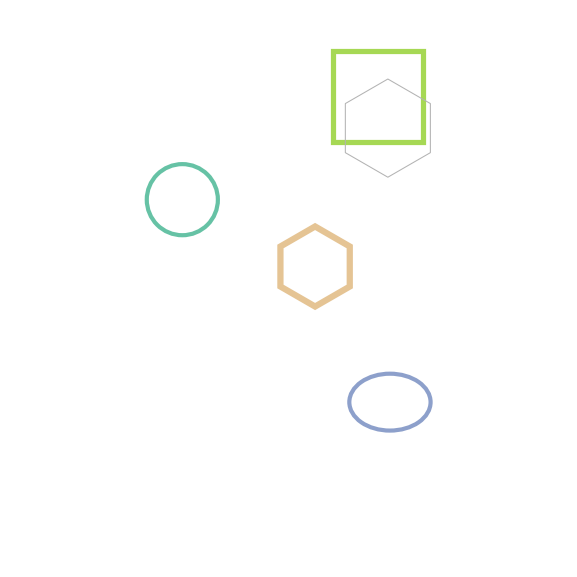[{"shape": "circle", "thickness": 2, "radius": 0.31, "center": [0.316, 0.653]}, {"shape": "oval", "thickness": 2, "radius": 0.35, "center": [0.675, 0.303]}, {"shape": "square", "thickness": 2.5, "radius": 0.39, "center": [0.654, 0.832]}, {"shape": "hexagon", "thickness": 3, "radius": 0.35, "center": [0.546, 0.538]}, {"shape": "hexagon", "thickness": 0.5, "radius": 0.43, "center": [0.672, 0.777]}]